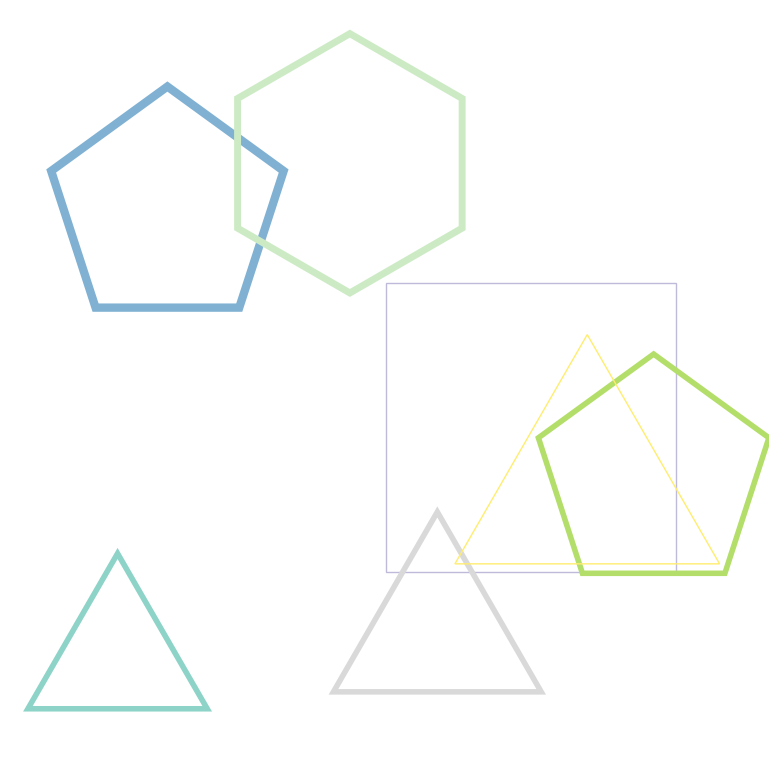[{"shape": "triangle", "thickness": 2, "radius": 0.67, "center": [0.153, 0.147]}, {"shape": "square", "thickness": 0.5, "radius": 0.94, "center": [0.69, 0.445]}, {"shape": "pentagon", "thickness": 3, "radius": 0.79, "center": [0.217, 0.729]}, {"shape": "pentagon", "thickness": 2, "radius": 0.79, "center": [0.849, 0.383]}, {"shape": "triangle", "thickness": 2, "radius": 0.78, "center": [0.568, 0.179]}, {"shape": "hexagon", "thickness": 2.5, "radius": 0.84, "center": [0.454, 0.788]}, {"shape": "triangle", "thickness": 0.5, "radius": 0.99, "center": [0.763, 0.367]}]